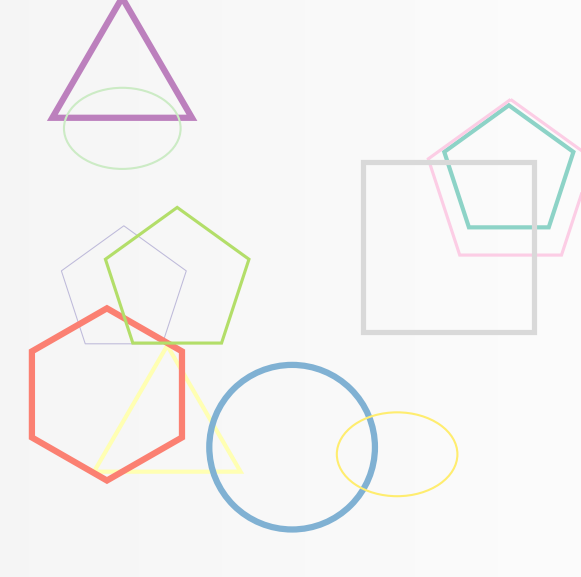[{"shape": "pentagon", "thickness": 2, "radius": 0.58, "center": [0.875, 0.7]}, {"shape": "triangle", "thickness": 2, "radius": 0.73, "center": [0.288, 0.255]}, {"shape": "pentagon", "thickness": 0.5, "radius": 0.56, "center": [0.213, 0.495]}, {"shape": "hexagon", "thickness": 3, "radius": 0.75, "center": [0.184, 0.316]}, {"shape": "circle", "thickness": 3, "radius": 0.71, "center": [0.503, 0.225]}, {"shape": "pentagon", "thickness": 1.5, "radius": 0.65, "center": [0.305, 0.51]}, {"shape": "pentagon", "thickness": 1.5, "radius": 0.74, "center": [0.878, 0.678]}, {"shape": "square", "thickness": 2.5, "radius": 0.73, "center": [0.772, 0.571]}, {"shape": "triangle", "thickness": 3, "radius": 0.69, "center": [0.21, 0.865]}, {"shape": "oval", "thickness": 1, "radius": 0.5, "center": [0.21, 0.777]}, {"shape": "oval", "thickness": 1, "radius": 0.52, "center": [0.683, 0.213]}]